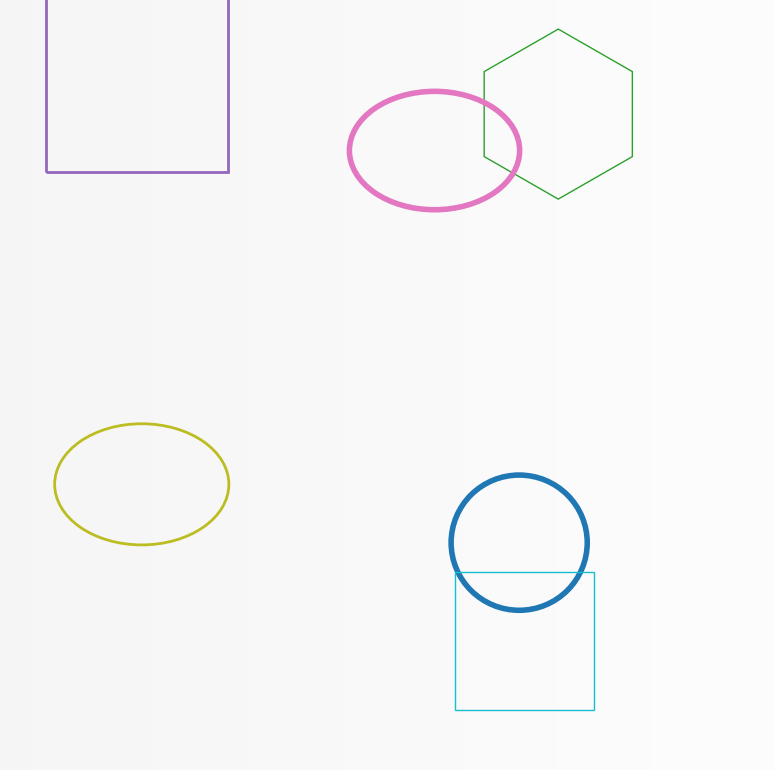[{"shape": "circle", "thickness": 2, "radius": 0.44, "center": [0.67, 0.295]}, {"shape": "hexagon", "thickness": 0.5, "radius": 0.55, "center": [0.72, 0.852]}, {"shape": "square", "thickness": 1, "radius": 0.59, "center": [0.177, 0.894]}, {"shape": "oval", "thickness": 2, "radius": 0.55, "center": [0.561, 0.804]}, {"shape": "oval", "thickness": 1, "radius": 0.56, "center": [0.183, 0.371]}, {"shape": "square", "thickness": 0.5, "radius": 0.45, "center": [0.677, 0.167]}]